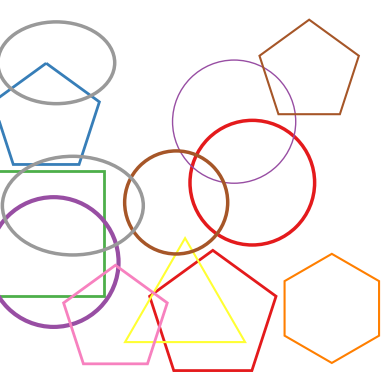[{"shape": "circle", "thickness": 2.5, "radius": 0.81, "center": [0.655, 0.526]}, {"shape": "pentagon", "thickness": 2, "radius": 0.86, "center": [0.553, 0.177]}, {"shape": "pentagon", "thickness": 2, "radius": 0.73, "center": [0.12, 0.69]}, {"shape": "square", "thickness": 2, "radius": 0.81, "center": [0.108, 0.393]}, {"shape": "circle", "thickness": 1, "radius": 0.8, "center": [0.608, 0.684]}, {"shape": "circle", "thickness": 3, "radius": 0.84, "center": [0.139, 0.319]}, {"shape": "hexagon", "thickness": 1.5, "radius": 0.71, "center": [0.862, 0.199]}, {"shape": "triangle", "thickness": 1.5, "radius": 0.9, "center": [0.481, 0.201]}, {"shape": "pentagon", "thickness": 1.5, "radius": 0.68, "center": [0.803, 0.813]}, {"shape": "circle", "thickness": 2.5, "radius": 0.67, "center": [0.458, 0.474]}, {"shape": "pentagon", "thickness": 2, "radius": 0.71, "center": [0.3, 0.17]}, {"shape": "oval", "thickness": 2.5, "radius": 0.92, "center": [0.189, 0.466]}, {"shape": "oval", "thickness": 2.5, "radius": 0.76, "center": [0.146, 0.837]}]